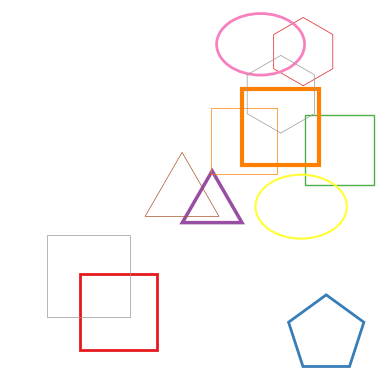[{"shape": "hexagon", "thickness": 0.5, "radius": 0.44, "center": [0.788, 0.866]}, {"shape": "square", "thickness": 2, "radius": 0.5, "center": [0.308, 0.19]}, {"shape": "pentagon", "thickness": 2, "radius": 0.51, "center": [0.847, 0.131]}, {"shape": "square", "thickness": 1, "radius": 0.45, "center": [0.882, 0.61]}, {"shape": "triangle", "thickness": 2.5, "radius": 0.45, "center": [0.551, 0.466]}, {"shape": "square", "thickness": 3, "radius": 0.5, "center": [0.729, 0.67]}, {"shape": "square", "thickness": 0.5, "radius": 0.42, "center": [0.634, 0.634]}, {"shape": "oval", "thickness": 1.5, "radius": 0.59, "center": [0.782, 0.463]}, {"shape": "triangle", "thickness": 0.5, "radius": 0.55, "center": [0.473, 0.493]}, {"shape": "oval", "thickness": 2, "radius": 0.57, "center": [0.677, 0.885]}, {"shape": "hexagon", "thickness": 0.5, "radius": 0.5, "center": [0.729, 0.755]}, {"shape": "square", "thickness": 0.5, "radius": 0.54, "center": [0.23, 0.283]}]